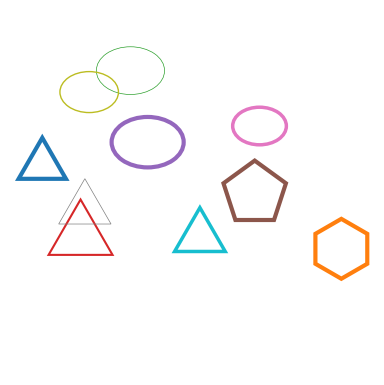[{"shape": "triangle", "thickness": 3, "radius": 0.35, "center": [0.11, 0.571]}, {"shape": "hexagon", "thickness": 3, "radius": 0.39, "center": [0.887, 0.354]}, {"shape": "oval", "thickness": 0.5, "radius": 0.44, "center": [0.339, 0.817]}, {"shape": "triangle", "thickness": 1.5, "radius": 0.48, "center": [0.209, 0.386]}, {"shape": "oval", "thickness": 3, "radius": 0.47, "center": [0.383, 0.631]}, {"shape": "pentagon", "thickness": 3, "radius": 0.43, "center": [0.662, 0.498]}, {"shape": "oval", "thickness": 2.5, "radius": 0.35, "center": [0.674, 0.673]}, {"shape": "triangle", "thickness": 0.5, "radius": 0.39, "center": [0.22, 0.457]}, {"shape": "oval", "thickness": 1, "radius": 0.38, "center": [0.232, 0.761]}, {"shape": "triangle", "thickness": 2.5, "radius": 0.38, "center": [0.519, 0.385]}]